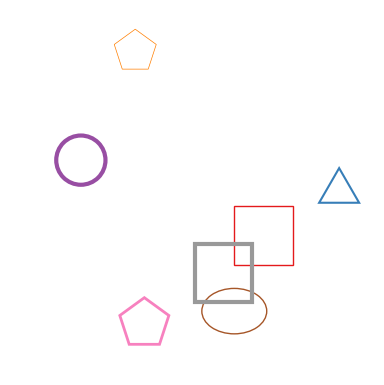[{"shape": "square", "thickness": 1, "radius": 0.38, "center": [0.685, 0.389]}, {"shape": "triangle", "thickness": 1.5, "radius": 0.3, "center": [0.881, 0.503]}, {"shape": "circle", "thickness": 3, "radius": 0.32, "center": [0.21, 0.584]}, {"shape": "pentagon", "thickness": 0.5, "radius": 0.29, "center": [0.351, 0.867]}, {"shape": "oval", "thickness": 1, "radius": 0.42, "center": [0.609, 0.192]}, {"shape": "pentagon", "thickness": 2, "radius": 0.33, "center": [0.375, 0.16]}, {"shape": "square", "thickness": 3, "radius": 0.37, "center": [0.581, 0.29]}]